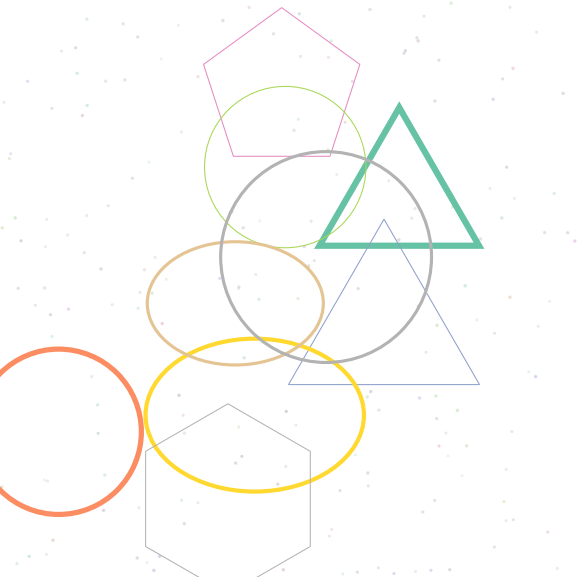[{"shape": "triangle", "thickness": 3, "radius": 0.8, "center": [0.691, 0.653]}, {"shape": "circle", "thickness": 2.5, "radius": 0.72, "center": [0.102, 0.251]}, {"shape": "triangle", "thickness": 0.5, "radius": 0.95, "center": [0.665, 0.429]}, {"shape": "pentagon", "thickness": 0.5, "radius": 0.71, "center": [0.488, 0.844]}, {"shape": "circle", "thickness": 0.5, "radius": 0.7, "center": [0.494, 0.71]}, {"shape": "oval", "thickness": 2, "radius": 0.95, "center": [0.441, 0.28]}, {"shape": "oval", "thickness": 1.5, "radius": 0.76, "center": [0.407, 0.474]}, {"shape": "hexagon", "thickness": 0.5, "radius": 0.82, "center": [0.395, 0.135]}, {"shape": "circle", "thickness": 1.5, "radius": 0.91, "center": [0.565, 0.554]}]